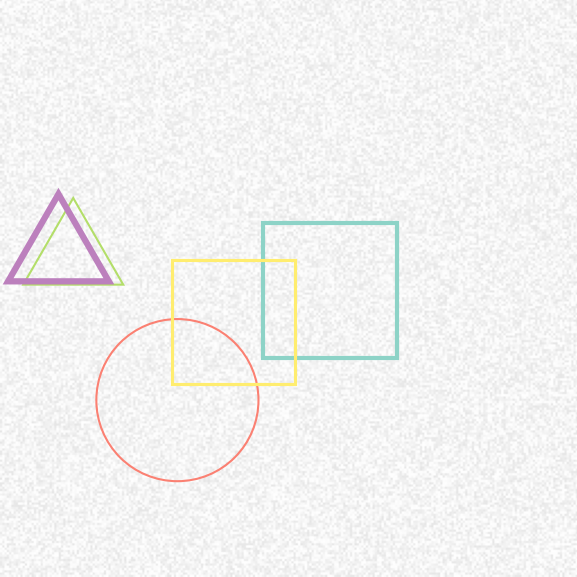[{"shape": "square", "thickness": 2, "radius": 0.58, "center": [0.571, 0.496]}, {"shape": "circle", "thickness": 1, "radius": 0.7, "center": [0.307, 0.306]}, {"shape": "triangle", "thickness": 1, "radius": 0.5, "center": [0.127, 0.556]}, {"shape": "triangle", "thickness": 3, "radius": 0.5, "center": [0.101, 0.562]}, {"shape": "square", "thickness": 1.5, "radius": 0.54, "center": [0.404, 0.442]}]